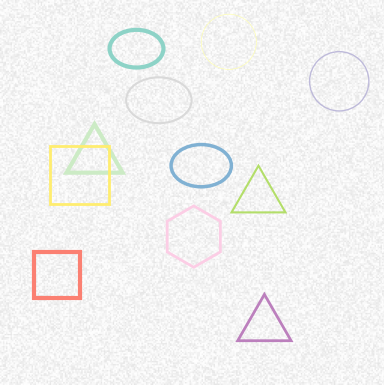[{"shape": "oval", "thickness": 3, "radius": 0.35, "center": [0.355, 0.874]}, {"shape": "circle", "thickness": 0.5, "radius": 0.36, "center": [0.594, 0.891]}, {"shape": "circle", "thickness": 1, "radius": 0.38, "center": [0.881, 0.789]}, {"shape": "square", "thickness": 3, "radius": 0.3, "center": [0.149, 0.287]}, {"shape": "oval", "thickness": 2.5, "radius": 0.39, "center": [0.523, 0.57]}, {"shape": "triangle", "thickness": 1.5, "radius": 0.4, "center": [0.671, 0.489]}, {"shape": "hexagon", "thickness": 2, "radius": 0.4, "center": [0.503, 0.385]}, {"shape": "oval", "thickness": 1.5, "radius": 0.43, "center": [0.413, 0.74]}, {"shape": "triangle", "thickness": 2, "radius": 0.4, "center": [0.687, 0.155]}, {"shape": "triangle", "thickness": 3, "radius": 0.42, "center": [0.246, 0.594]}, {"shape": "square", "thickness": 2, "radius": 0.38, "center": [0.207, 0.545]}]